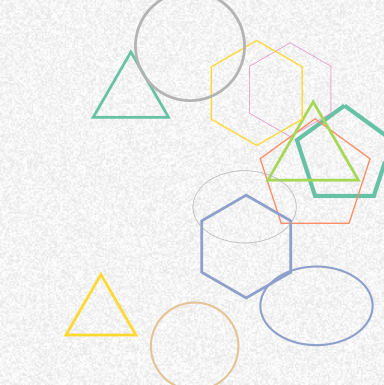[{"shape": "triangle", "thickness": 2, "radius": 0.57, "center": [0.34, 0.752]}, {"shape": "pentagon", "thickness": 3, "radius": 0.65, "center": [0.895, 0.596]}, {"shape": "pentagon", "thickness": 1, "radius": 0.75, "center": [0.819, 0.541]}, {"shape": "hexagon", "thickness": 2, "radius": 0.67, "center": [0.64, 0.36]}, {"shape": "oval", "thickness": 1.5, "radius": 0.73, "center": [0.822, 0.206]}, {"shape": "hexagon", "thickness": 0.5, "radius": 0.61, "center": [0.754, 0.767]}, {"shape": "triangle", "thickness": 2, "radius": 0.68, "center": [0.813, 0.6]}, {"shape": "hexagon", "thickness": 1, "radius": 0.68, "center": [0.667, 0.758]}, {"shape": "triangle", "thickness": 2, "radius": 0.52, "center": [0.262, 0.182]}, {"shape": "circle", "thickness": 1.5, "radius": 0.57, "center": [0.506, 0.1]}, {"shape": "circle", "thickness": 2, "radius": 0.71, "center": [0.494, 0.88]}, {"shape": "oval", "thickness": 0.5, "radius": 0.67, "center": [0.635, 0.463]}]